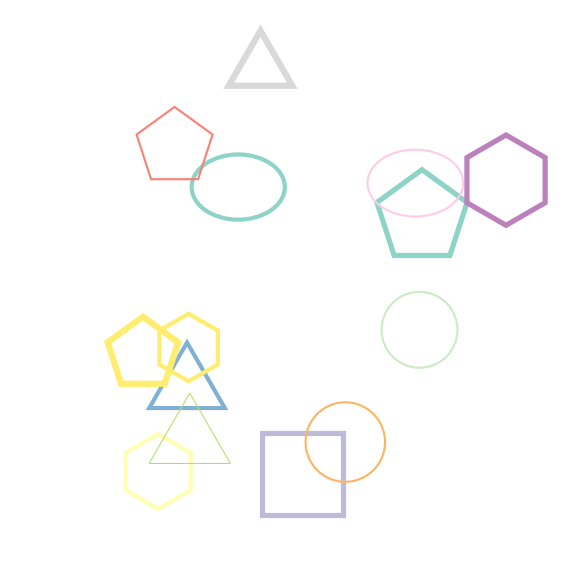[{"shape": "pentagon", "thickness": 2.5, "radius": 0.41, "center": [0.731, 0.623]}, {"shape": "oval", "thickness": 2, "radius": 0.4, "center": [0.413, 0.675]}, {"shape": "hexagon", "thickness": 2, "radius": 0.32, "center": [0.274, 0.183]}, {"shape": "square", "thickness": 2.5, "radius": 0.35, "center": [0.524, 0.178]}, {"shape": "pentagon", "thickness": 1, "radius": 0.35, "center": [0.302, 0.745]}, {"shape": "triangle", "thickness": 2, "radius": 0.38, "center": [0.324, 0.33]}, {"shape": "circle", "thickness": 1, "radius": 0.34, "center": [0.598, 0.234]}, {"shape": "triangle", "thickness": 0.5, "radius": 0.41, "center": [0.329, 0.237]}, {"shape": "oval", "thickness": 1, "radius": 0.41, "center": [0.719, 0.682]}, {"shape": "triangle", "thickness": 3, "radius": 0.32, "center": [0.451, 0.882]}, {"shape": "hexagon", "thickness": 2.5, "radius": 0.39, "center": [0.876, 0.687]}, {"shape": "circle", "thickness": 1, "radius": 0.33, "center": [0.726, 0.428]}, {"shape": "hexagon", "thickness": 2, "radius": 0.29, "center": [0.327, 0.397]}, {"shape": "pentagon", "thickness": 3, "radius": 0.32, "center": [0.247, 0.387]}]